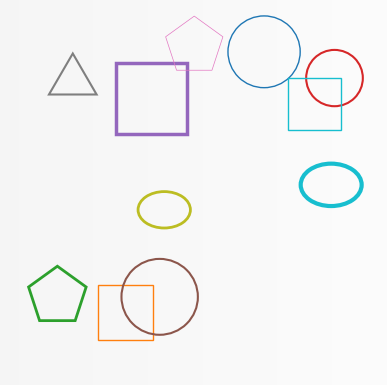[{"shape": "circle", "thickness": 1, "radius": 0.47, "center": [0.681, 0.865]}, {"shape": "square", "thickness": 1, "radius": 0.36, "center": [0.324, 0.188]}, {"shape": "pentagon", "thickness": 2, "radius": 0.39, "center": [0.148, 0.23]}, {"shape": "circle", "thickness": 1.5, "radius": 0.37, "center": [0.863, 0.797]}, {"shape": "square", "thickness": 2.5, "radius": 0.46, "center": [0.392, 0.744]}, {"shape": "circle", "thickness": 1.5, "radius": 0.49, "center": [0.412, 0.229]}, {"shape": "pentagon", "thickness": 0.5, "radius": 0.39, "center": [0.501, 0.88]}, {"shape": "triangle", "thickness": 1.5, "radius": 0.35, "center": [0.188, 0.79]}, {"shape": "oval", "thickness": 2, "radius": 0.34, "center": [0.424, 0.455]}, {"shape": "square", "thickness": 1, "radius": 0.34, "center": [0.813, 0.73]}, {"shape": "oval", "thickness": 3, "radius": 0.39, "center": [0.855, 0.52]}]